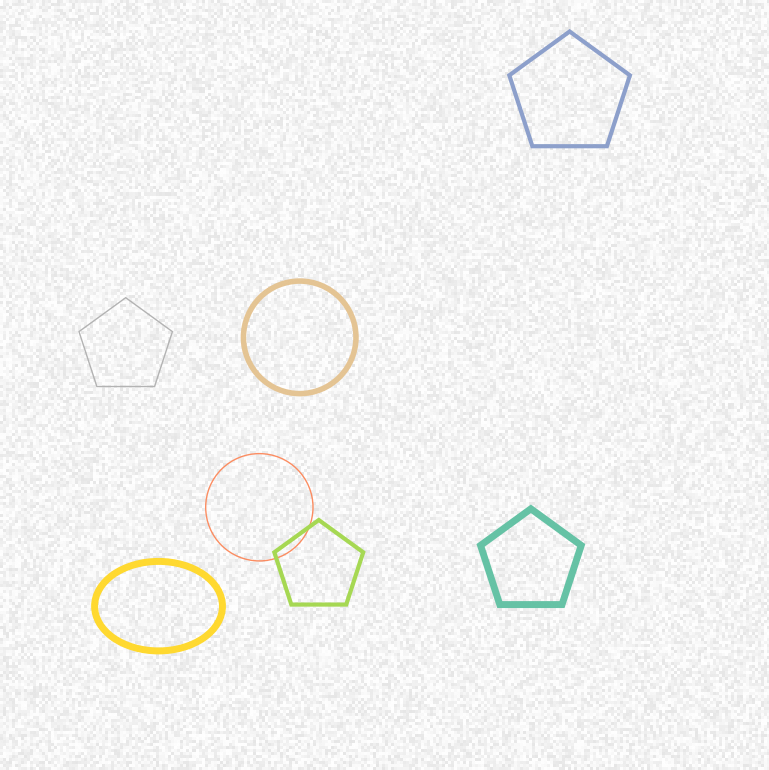[{"shape": "pentagon", "thickness": 2.5, "radius": 0.34, "center": [0.689, 0.27]}, {"shape": "circle", "thickness": 0.5, "radius": 0.35, "center": [0.337, 0.341]}, {"shape": "pentagon", "thickness": 1.5, "radius": 0.41, "center": [0.74, 0.877]}, {"shape": "pentagon", "thickness": 1.5, "radius": 0.3, "center": [0.414, 0.264]}, {"shape": "oval", "thickness": 2.5, "radius": 0.42, "center": [0.206, 0.213]}, {"shape": "circle", "thickness": 2, "radius": 0.37, "center": [0.389, 0.562]}, {"shape": "pentagon", "thickness": 0.5, "radius": 0.32, "center": [0.163, 0.55]}]